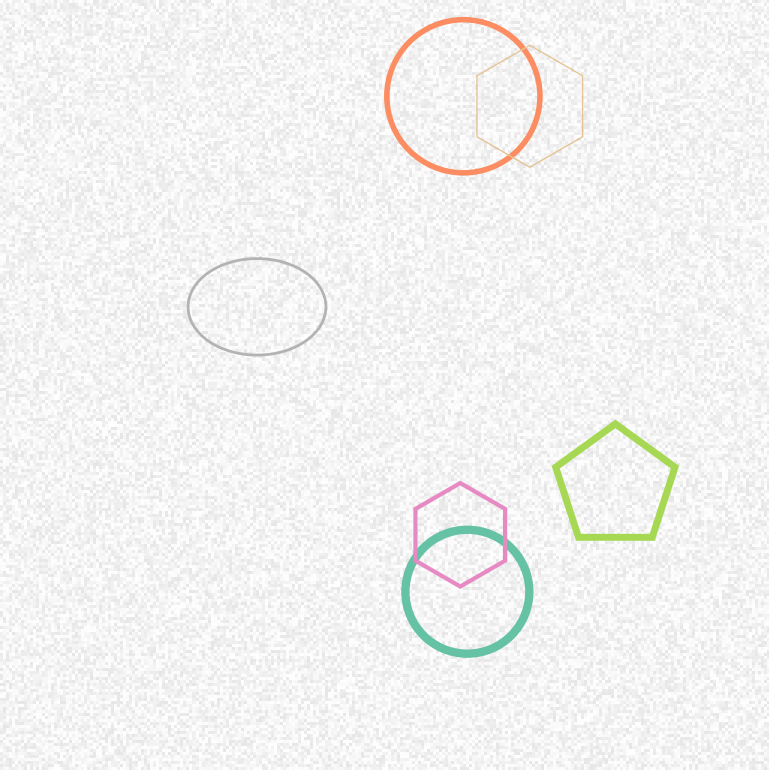[{"shape": "circle", "thickness": 3, "radius": 0.4, "center": [0.607, 0.232]}, {"shape": "circle", "thickness": 2, "radius": 0.5, "center": [0.602, 0.875]}, {"shape": "hexagon", "thickness": 1.5, "radius": 0.34, "center": [0.598, 0.305]}, {"shape": "pentagon", "thickness": 2.5, "radius": 0.41, "center": [0.799, 0.368]}, {"shape": "hexagon", "thickness": 0.5, "radius": 0.4, "center": [0.688, 0.862]}, {"shape": "oval", "thickness": 1, "radius": 0.45, "center": [0.334, 0.602]}]